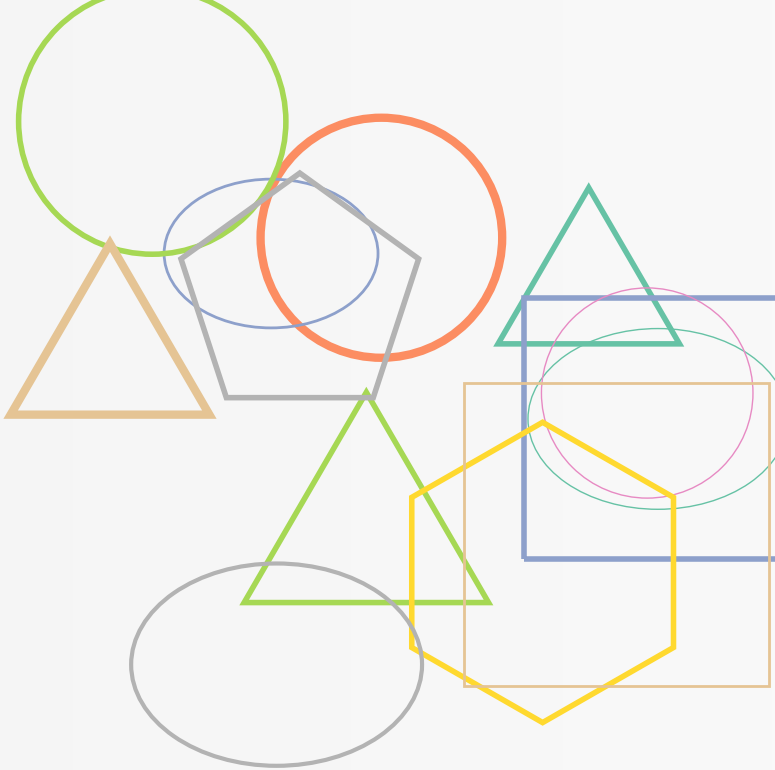[{"shape": "triangle", "thickness": 2, "radius": 0.68, "center": [0.76, 0.621]}, {"shape": "oval", "thickness": 0.5, "radius": 0.84, "center": [0.849, 0.456]}, {"shape": "circle", "thickness": 3, "radius": 0.78, "center": [0.492, 0.691]}, {"shape": "square", "thickness": 2, "radius": 0.85, "center": [0.845, 0.444]}, {"shape": "oval", "thickness": 1, "radius": 0.69, "center": [0.35, 0.671]}, {"shape": "circle", "thickness": 0.5, "radius": 0.68, "center": [0.835, 0.49]}, {"shape": "triangle", "thickness": 2, "radius": 0.91, "center": [0.473, 0.308]}, {"shape": "circle", "thickness": 2, "radius": 0.86, "center": [0.196, 0.842]}, {"shape": "hexagon", "thickness": 2, "radius": 0.97, "center": [0.7, 0.257]}, {"shape": "square", "thickness": 1, "radius": 0.98, "center": [0.796, 0.306]}, {"shape": "triangle", "thickness": 3, "radius": 0.74, "center": [0.142, 0.536]}, {"shape": "pentagon", "thickness": 2, "radius": 0.81, "center": [0.387, 0.614]}, {"shape": "oval", "thickness": 1.5, "radius": 0.94, "center": [0.357, 0.137]}]